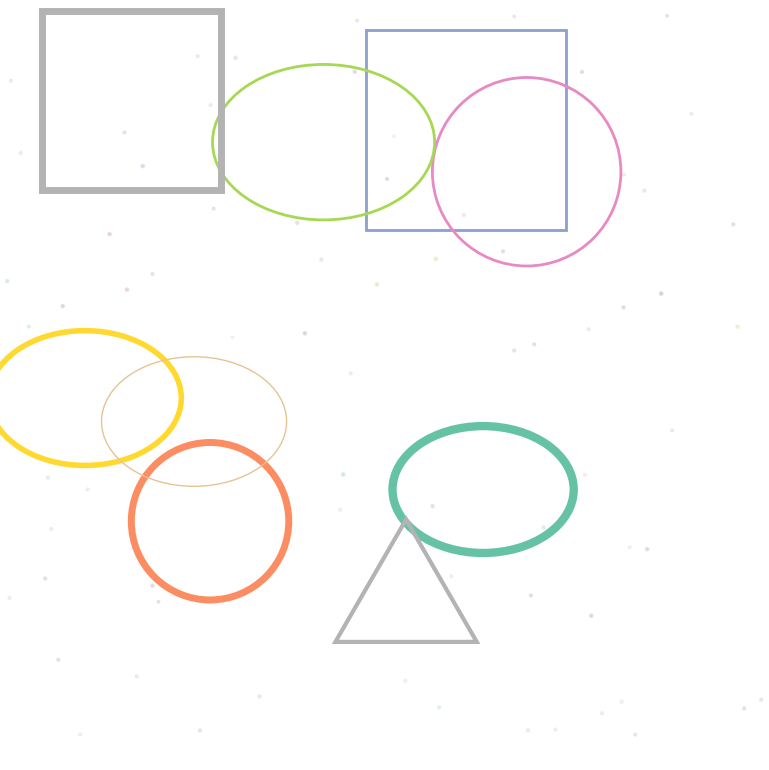[{"shape": "oval", "thickness": 3, "radius": 0.59, "center": [0.627, 0.364]}, {"shape": "circle", "thickness": 2.5, "radius": 0.51, "center": [0.273, 0.323]}, {"shape": "square", "thickness": 1, "radius": 0.65, "center": [0.605, 0.831]}, {"shape": "circle", "thickness": 1, "radius": 0.61, "center": [0.684, 0.777]}, {"shape": "oval", "thickness": 1, "radius": 0.72, "center": [0.42, 0.815]}, {"shape": "oval", "thickness": 2, "radius": 0.63, "center": [0.11, 0.483]}, {"shape": "oval", "thickness": 0.5, "radius": 0.6, "center": [0.252, 0.453]}, {"shape": "square", "thickness": 2.5, "radius": 0.58, "center": [0.171, 0.869]}, {"shape": "triangle", "thickness": 1.5, "radius": 0.53, "center": [0.527, 0.219]}]